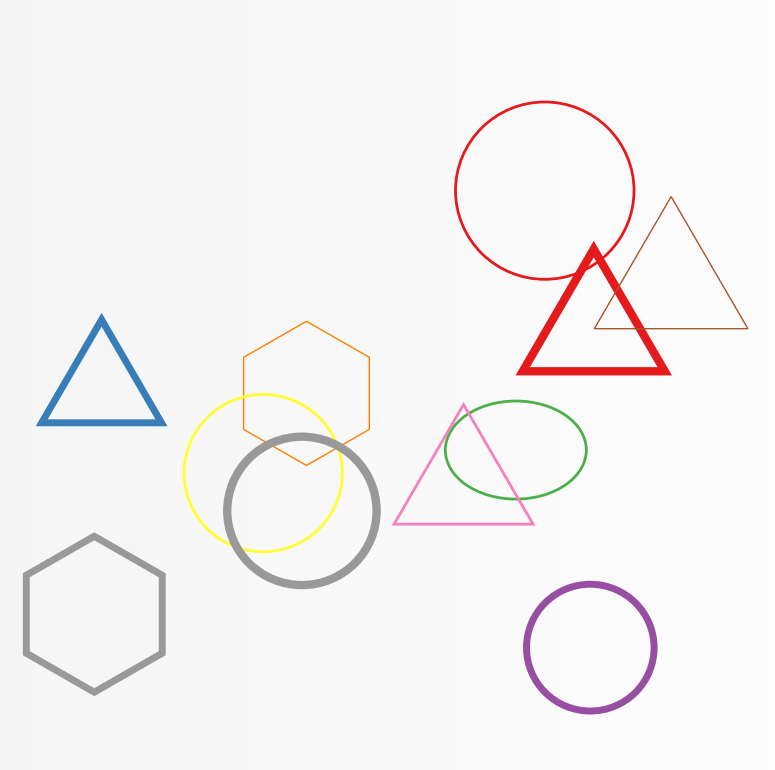[{"shape": "triangle", "thickness": 3, "radius": 0.53, "center": [0.766, 0.571]}, {"shape": "circle", "thickness": 1, "radius": 0.58, "center": [0.703, 0.752]}, {"shape": "triangle", "thickness": 2.5, "radius": 0.45, "center": [0.131, 0.496]}, {"shape": "oval", "thickness": 1, "radius": 0.45, "center": [0.666, 0.416]}, {"shape": "circle", "thickness": 2.5, "radius": 0.41, "center": [0.762, 0.159]}, {"shape": "hexagon", "thickness": 0.5, "radius": 0.47, "center": [0.395, 0.489]}, {"shape": "circle", "thickness": 1, "radius": 0.51, "center": [0.34, 0.386]}, {"shape": "triangle", "thickness": 0.5, "radius": 0.57, "center": [0.866, 0.63]}, {"shape": "triangle", "thickness": 1, "radius": 0.52, "center": [0.598, 0.371]}, {"shape": "hexagon", "thickness": 2.5, "radius": 0.51, "center": [0.122, 0.202]}, {"shape": "circle", "thickness": 3, "radius": 0.48, "center": [0.39, 0.337]}]